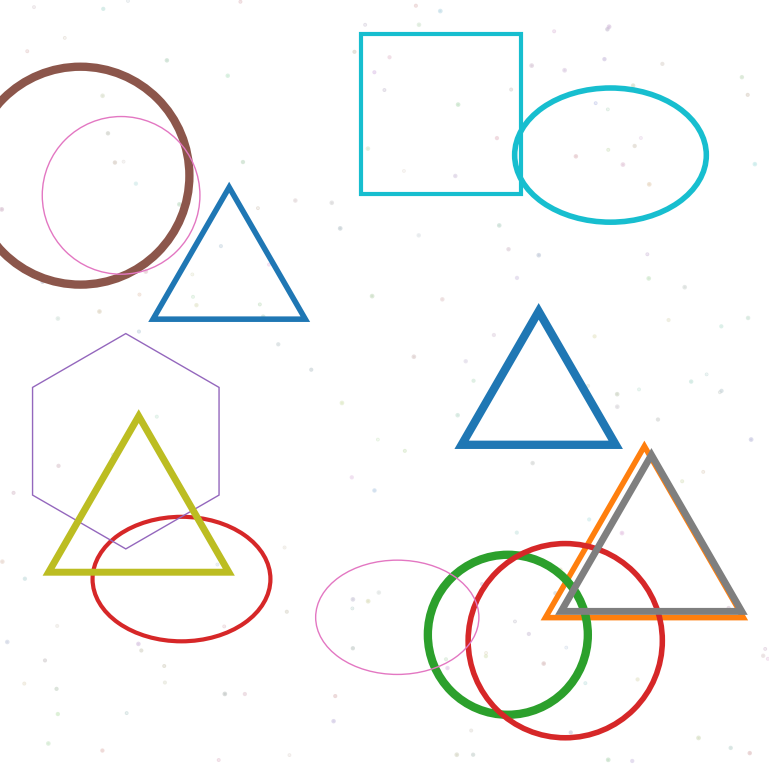[{"shape": "triangle", "thickness": 3, "radius": 0.58, "center": [0.7, 0.48]}, {"shape": "triangle", "thickness": 2, "radius": 0.57, "center": [0.298, 0.643]}, {"shape": "triangle", "thickness": 2, "radius": 0.74, "center": [0.837, 0.272]}, {"shape": "circle", "thickness": 3, "radius": 0.52, "center": [0.66, 0.176]}, {"shape": "oval", "thickness": 1.5, "radius": 0.58, "center": [0.236, 0.248]}, {"shape": "circle", "thickness": 2, "radius": 0.63, "center": [0.734, 0.168]}, {"shape": "hexagon", "thickness": 0.5, "radius": 0.7, "center": [0.163, 0.427]}, {"shape": "circle", "thickness": 3, "radius": 0.71, "center": [0.104, 0.772]}, {"shape": "oval", "thickness": 0.5, "radius": 0.53, "center": [0.516, 0.198]}, {"shape": "circle", "thickness": 0.5, "radius": 0.51, "center": [0.157, 0.746]}, {"shape": "triangle", "thickness": 2.5, "radius": 0.68, "center": [0.846, 0.274]}, {"shape": "triangle", "thickness": 2.5, "radius": 0.68, "center": [0.18, 0.324]}, {"shape": "oval", "thickness": 2, "radius": 0.62, "center": [0.793, 0.799]}, {"shape": "square", "thickness": 1.5, "radius": 0.52, "center": [0.573, 0.852]}]